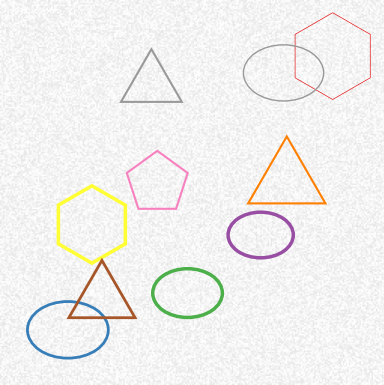[{"shape": "hexagon", "thickness": 0.5, "radius": 0.56, "center": [0.864, 0.854]}, {"shape": "oval", "thickness": 2, "radius": 0.53, "center": [0.176, 0.143]}, {"shape": "oval", "thickness": 2.5, "radius": 0.45, "center": [0.487, 0.239]}, {"shape": "oval", "thickness": 2.5, "radius": 0.42, "center": [0.677, 0.39]}, {"shape": "triangle", "thickness": 1.5, "radius": 0.58, "center": [0.745, 0.53]}, {"shape": "hexagon", "thickness": 2.5, "radius": 0.5, "center": [0.239, 0.417]}, {"shape": "triangle", "thickness": 2, "radius": 0.5, "center": [0.265, 0.224]}, {"shape": "pentagon", "thickness": 1.5, "radius": 0.42, "center": [0.408, 0.525]}, {"shape": "triangle", "thickness": 1.5, "radius": 0.46, "center": [0.393, 0.781]}, {"shape": "oval", "thickness": 1, "radius": 0.52, "center": [0.736, 0.811]}]